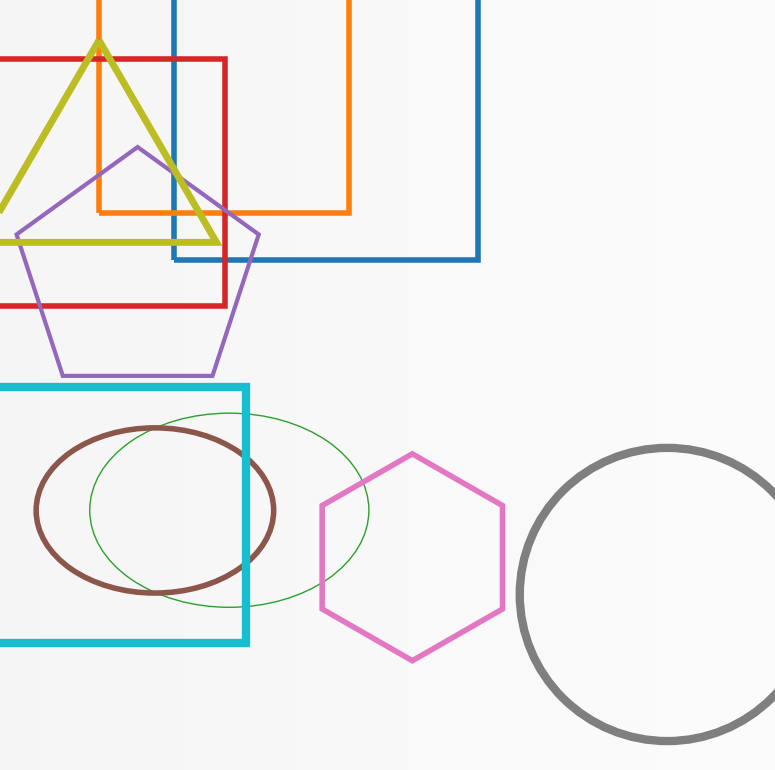[{"shape": "square", "thickness": 2, "radius": 0.98, "center": [0.421, 0.859]}, {"shape": "square", "thickness": 2, "radius": 0.81, "center": [0.289, 0.885]}, {"shape": "oval", "thickness": 0.5, "radius": 0.9, "center": [0.296, 0.337]}, {"shape": "square", "thickness": 2, "radius": 0.8, "center": [0.13, 0.763]}, {"shape": "pentagon", "thickness": 1.5, "radius": 0.82, "center": [0.178, 0.645]}, {"shape": "oval", "thickness": 2, "radius": 0.77, "center": [0.2, 0.337]}, {"shape": "hexagon", "thickness": 2, "radius": 0.67, "center": [0.532, 0.276]}, {"shape": "circle", "thickness": 3, "radius": 0.95, "center": [0.861, 0.228]}, {"shape": "triangle", "thickness": 2.5, "radius": 0.87, "center": [0.128, 0.773]}, {"shape": "square", "thickness": 3, "radius": 0.83, "center": [0.152, 0.331]}]